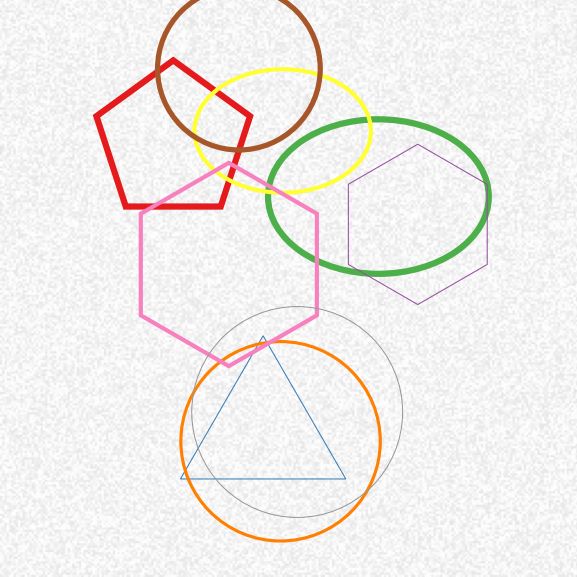[{"shape": "pentagon", "thickness": 3, "radius": 0.7, "center": [0.3, 0.755]}, {"shape": "triangle", "thickness": 0.5, "radius": 0.83, "center": [0.456, 0.252]}, {"shape": "oval", "thickness": 3, "radius": 0.96, "center": [0.655, 0.659]}, {"shape": "hexagon", "thickness": 0.5, "radius": 0.69, "center": [0.723, 0.611]}, {"shape": "circle", "thickness": 1.5, "radius": 0.86, "center": [0.486, 0.235]}, {"shape": "oval", "thickness": 2, "radius": 0.76, "center": [0.489, 0.772]}, {"shape": "circle", "thickness": 2.5, "radius": 0.7, "center": [0.414, 0.88]}, {"shape": "hexagon", "thickness": 2, "radius": 0.88, "center": [0.396, 0.541]}, {"shape": "circle", "thickness": 0.5, "radius": 0.91, "center": [0.515, 0.286]}]